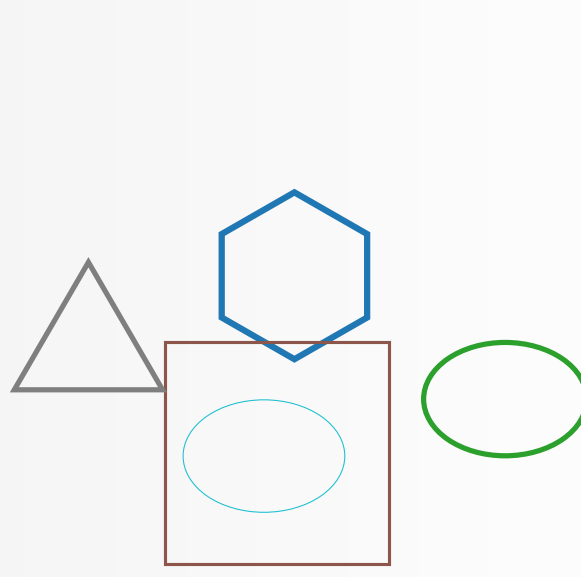[{"shape": "hexagon", "thickness": 3, "radius": 0.72, "center": [0.507, 0.522]}, {"shape": "oval", "thickness": 2.5, "radius": 0.7, "center": [0.869, 0.308]}, {"shape": "square", "thickness": 1.5, "radius": 0.96, "center": [0.476, 0.215]}, {"shape": "triangle", "thickness": 2.5, "radius": 0.74, "center": [0.152, 0.398]}, {"shape": "oval", "thickness": 0.5, "radius": 0.7, "center": [0.454, 0.209]}]